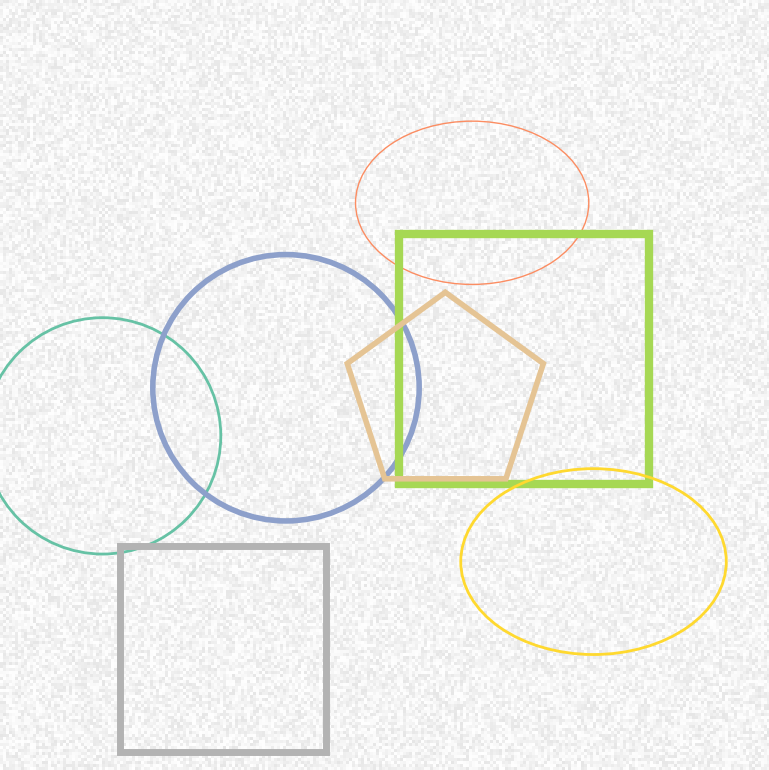[{"shape": "circle", "thickness": 1, "radius": 0.77, "center": [0.133, 0.434]}, {"shape": "oval", "thickness": 0.5, "radius": 0.76, "center": [0.613, 0.737]}, {"shape": "circle", "thickness": 2, "radius": 0.86, "center": [0.371, 0.496]}, {"shape": "square", "thickness": 3, "radius": 0.81, "center": [0.68, 0.534]}, {"shape": "oval", "thickness": 1, "radius": 0.86, "center": [0.771, 0.271]}, {"shape": "pentagon", "thickness": 2, "radius": 0.67, "center": [0.578, 0.486]}, {"shape": "square", "thickness": 2.5, "radius": 0.67, "center": [0.29, 0.157]}]